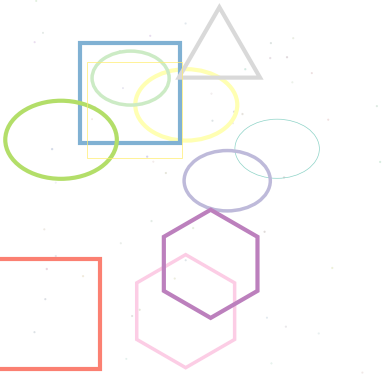[{"shape": "oval", "thickness": 0.5, "radius": 0.55, "center": [0.72, 0.614]}, {"shape": "oval", "thickness": 3, "radius": 0.66, "center": [0.484, 0.728]}, {"shape": "oval", "thickness": 2.5, "radius": 0.56, "center": [0.59, 0.531]}, {"shape": "square", "thickness": 3, "radius": 0.71, "center": [0.116, 0.184]}, {"shape": "square", "thickness": 3, "radius": 0.65, "center": [0.338, 0.758]}, {"shape": "oval", "thickness": 3, "radius": 0.72, "center": [0.159, 0.637]}, {"shape": "hexagon", "thickness": 2.5, "radius": 0.73, "center": [0.482, 0.192]}, {"shape": "triangle", "thickness": 3, "radius": 0.61, "center": [0.57, 0.859]}, {"shape": "hexagon", "thickness": 3, "radius": 0.7, "center": [0.547, 0.315]}, {"shape": "oval", "thickness": 2.5, "radius": 0.5, "center": [0.339, 0.797]}, {"shape": "square", "thickness": 0.5, "radius": 0.62, "center": [0.35, 0.714]}]